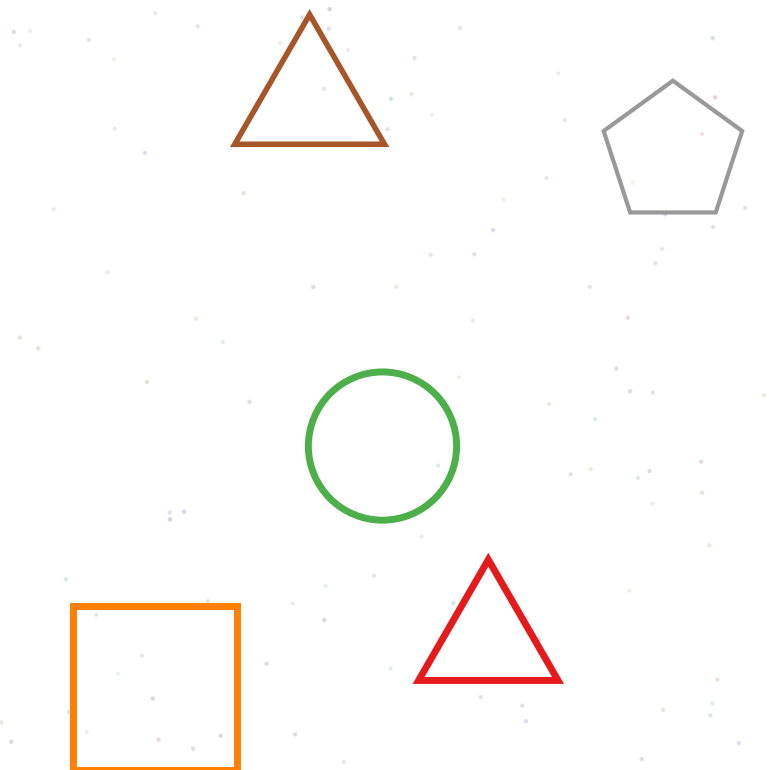[{"shape": "triangle", "thickness": 2.5, "radius": 0.52, "center": [0.634, 0.169]}, {"shape": "circle", "thickness": 2.5, "radius": 0.48, "center": [0.497, 0.421]}, {"shape": "square", "thickness": 2.5, "radius": 0.53, "center": [0.202, 0.106]}, {"shape": "triangle", "thickness": 2, "radius": 0.56, "center": [0.402, 0.869]}, {"shape": "pentagon", "thickness": 1.5, "radius": 0.47, "center": [0.874, 0.801]}]